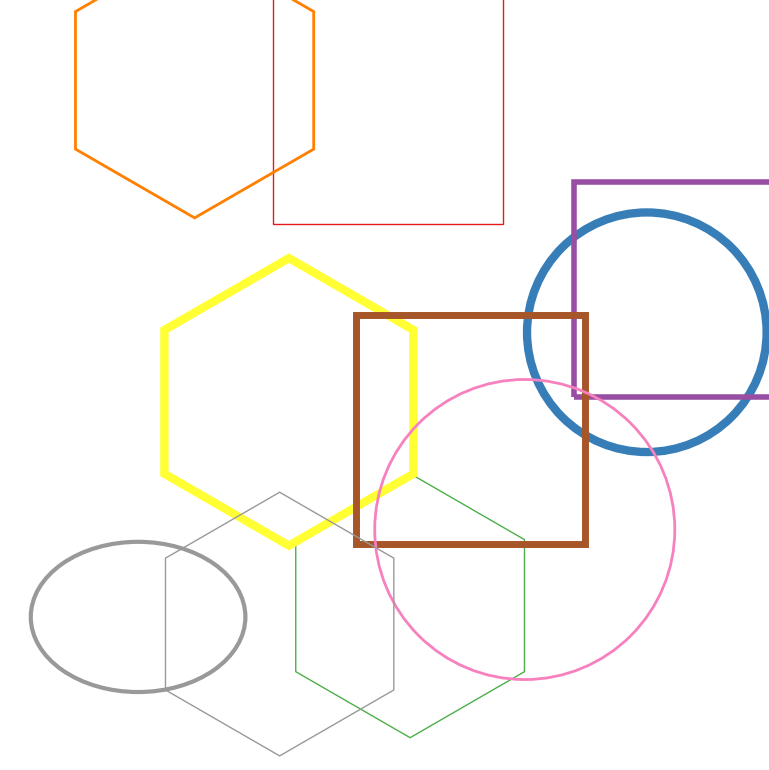[{"shape": "square", "thickness": 0.5, "radius": 0.75, "center": [0.504, 0.858]}, {"shape": "circle", "thickness": 3, "radius": 0.78, "center": [0.84, 0.569]}, {"shape": "hexagon", "thickness": 0.5, "radius": 0.86, "center": [0.533, 0.213]}, {"shape": "square", "thickness": 2, "radius": 0.7, "center": [0.884, 0.624]}, {"shape": "hexagon", "thickness": 1, "radius": 0.89, "center": [0.253, 0.896]}, {"shape": "hexagon", "thickness": 3, "radius": 0.93, "center": [0.375, 0.478]}, {"shape": "square", "thickness": 2.5, "radius": 0.74, "center": [0.611, 0.442]}, {"shape": "circle", "thickness": 1, "radius": 0.97, "center": [0.682, 0.312]}, {"shape": "oval", "thickness": 1.5, "radius": 0.7, "center": [0.179, 0.199]}, {"shape": "hexagon", "thickness": 0.5, "radius": 0.86, "center": [0.363, 0.19]}]